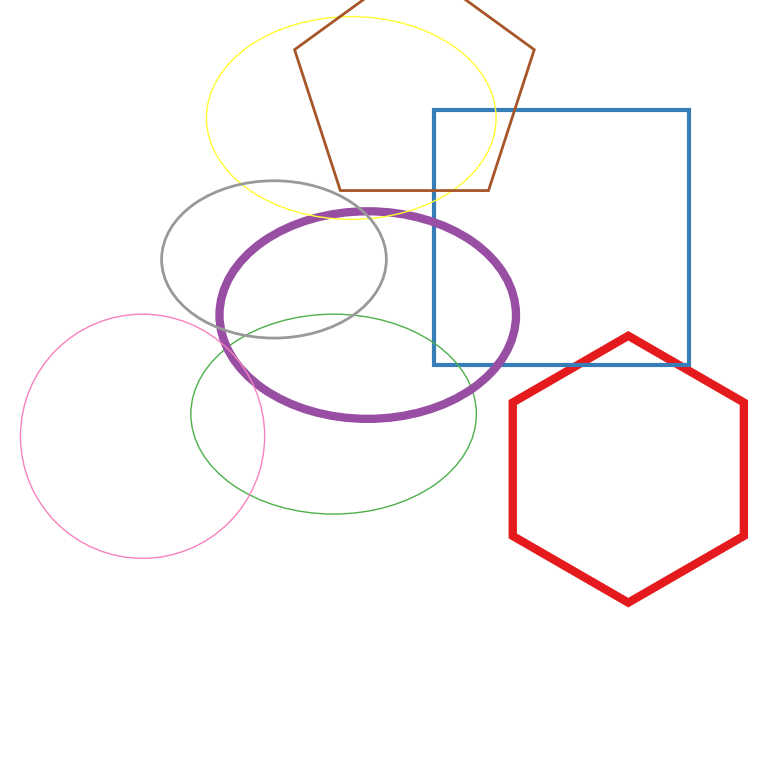[{"shape": "hexagon", "thickness": 3, "radius": 0.87, "center": [0.816, 0.391]}, {"shape": "square", "thickness": 1.5, "radius": 0.83, "center": [0.729, 0.691]}, {"shape": "oval", "thickness": 0.5, "radius": 0.93, "center": [0.433, 0.462]}, {"shape": "oval", "thickness": 3, "radius": 0.96, "center": [0.478, 0.591]}, {"shape": "oval", "thickness": 0.5, "radius": 0.94, "center": [0.456, 0.847]}, {"shape": "pentagon", "thickness": 1, "radius": 0.82, "center": [0.538, 0.885]}, {"shape": "circle", "thickness": 0.5, "radius": 0.79, "center": [0.185, 0.433]}, {"shape": "oval", "thickness": 1, "radius": 0.73, "center": [0.356, 0.663]}]